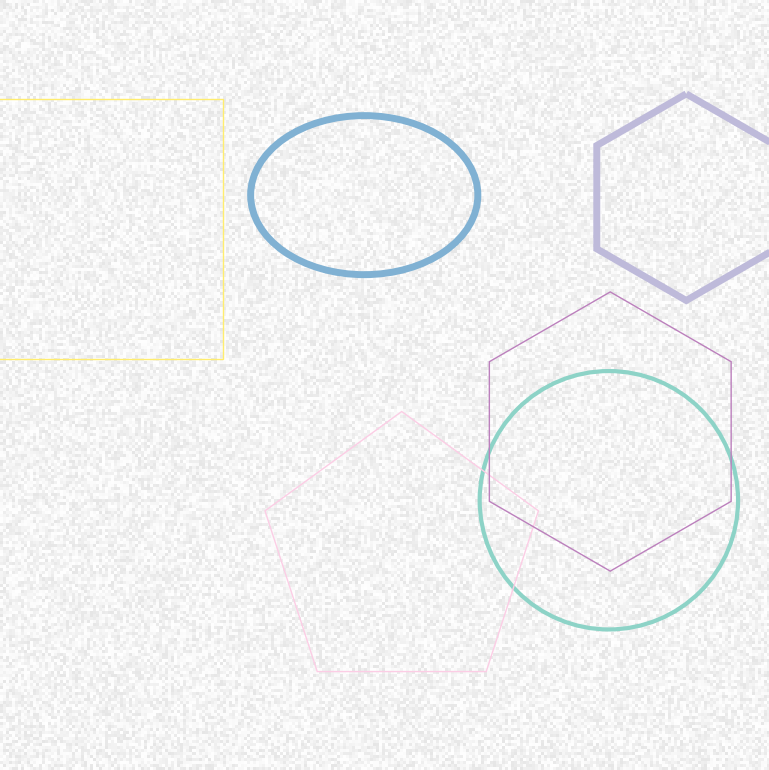[{"shape": "circle", "thickness": 1.5, "radius": 0.84, "center": [0.791, 0.35]}, {"shape": "hexagon", "thickness": 2.5, "radius": 0.67, "center": [0.891, 0.744]}, {"shape": "oval", "thickness": 2.5, "radius": 0.74, "center": [0.473, 0.747]}, {"shape": "pentagon", "thickness": 0.5, "radius": 0.93, "center": [0.522, 0.279]}, {"shape": "hexagon", "thickness": 0.5, "radius": 0.91, "center": [0.793, 0.44]}, {"shape": "square", "thickness": 0.5, "radius": 0.84, "center": [0.12, 0.702]}]